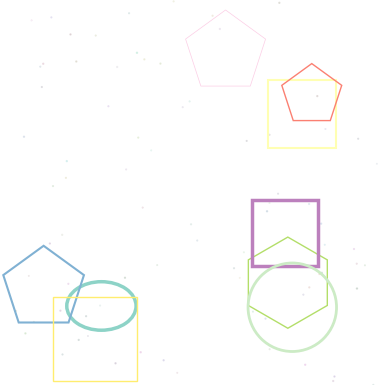[{"shape": "oval", "thickness": 2.5, "radius": 0.45, "center": [0.263, 0.205]}, {"shape": "square", "thickness": 1.5, "radius": 0.44, "center": [0.784, 0.704]}, {"shape": "pentagon", "thickness": 1, "radius": 0.41, "center": [0.81, 0.753]}, {"shape": "pentagon", "thickness": 1.5, "radius": 0.55, "center": [0.113, 0.251]}, {"shape": "hexagon", "thickness": 1, "radius": 0.59, "center": [0.748, 0.266]}, {"shape": "pentagon", "thickness": 0.5, "radius": 0.55, "center": [0.586, 0.865]}, {"shape": "square", "thickness": 2.5, "radius": 0.43, "center": [0.741, 0.394]}, {"shape": "circle", "thickness": 2, "radius": 0.57, "center": [0.759, 0.202]}, {"shape": "square", "thickness": 1, "radius": 0.55, "center": [0.247, 0.119]}]